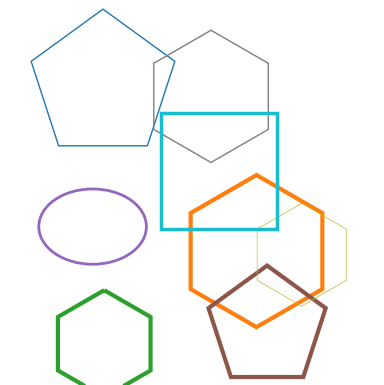[{"shape": "pentagon", "thickness": 1, "radius": 0.98, "center": [0.268, 0.78]}, {"shape": "hexagon", "thickness": 3, "radius": 0.99, "center": [0.666, 0.348]}, {"shape": "hexagon", "thickness": 3, "radius": 0.69, "center": [0.271, 0.107]}, {"shape": "oval", "thickness": 2, "radius": 0.7, "center": [0.241, 0.411]}, {"shape": "pentagon", "thickness": 3, "radius": 0.8, "center": [0.694, 0.15]}, {"shape": "hexagon", "thickness": 1, "radius": 0.86, "center": [0.548, 0.75]}, {"shape": "hexagon", "thickness": 0.5, "radius": 0.67, "center": [0.784, 0.339]}, {"shape": "square", "thickness": 2.5, "radius": 0.75, "center": [0.568, 0.555]}]